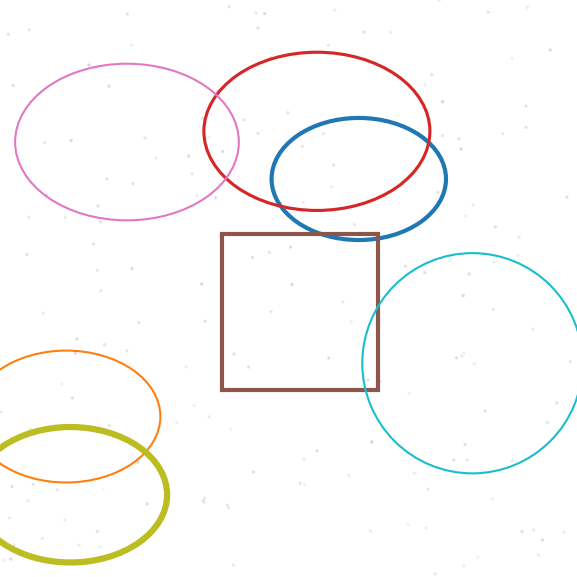[{"shape": "oval", "thickness": 2, "radius": 0.75, "center": [0.621, 0.689]}, {"shape": "oval", "thickness": 1, "radius": 0.82, "center": [0.115, 0.278]}, {"shape": "oval", "thickness": 1.5, "radius": 0.98, "center": [0.549, 0.772]}, {"shape": "square", "thickness": 2, "radius": 0.68, "center": [0.52, 0.459]}, {"shape": "oval", "thickness": 1, "radius": 0.97, "center": [0.22, 0.753]}, {"shape": "oval", "thickness": 3, "radius": 0.84, "center": [0.122, 0.142]}, {"shape": "circle", "thickness": 1, "radius": 0.95, "center": [0.818, 0.37]}]